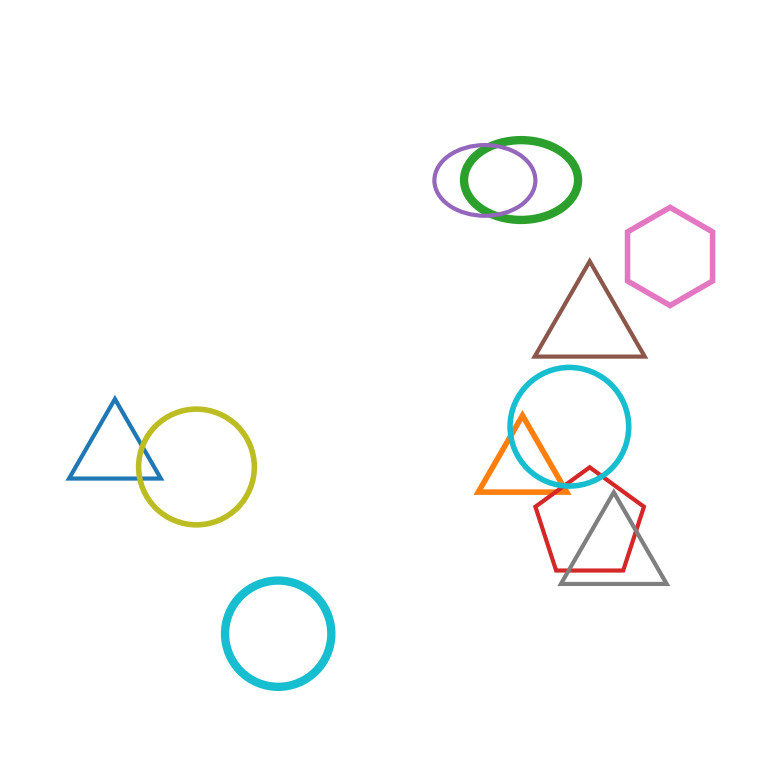[{"shape": "triangle", "thickness": 1.5, "radius": 0.34, "center": [0.149, 0.413]}, {"shape": "triangle", "thickness": 2, "radius": 0.33, "center": [0.679, 0.394]}, {"shape": "oval", "thickness": 3, "radius": 0.37, "center": [0.677, 0.766]}, {"shape": "pentagon", "thickness": 1.5, "radius": 0.37, "center": [0.766, 0.319]}, {"shape": "oval", "thickness": 1.5, "radius": 0.33, "center": [0.63, 0.766]}, {"shape": "triangle", "thickness": 1.5, "radius": 0.41, "center": [0.766, 0.578]}, {"shape": "hexagon", "thickness": 2, "radius": 0.32, "center": [0.87, 0.667]}, {"shape": "triangle", "thickness": 1.5, "radius": 0.4, "center": [0.797, 0.281]}, {"shape": "circle", "thickness": 2, "radius": 0.38, "center": [0.255, 0.394]}, {"shape": "circle", "thickness": 2, "radius": 0.39, "center": [0.739, 0.446]}, {"shape": "circle", "thickness": 3, "radius": 0.35, "center": [0.361, 0.177]}]